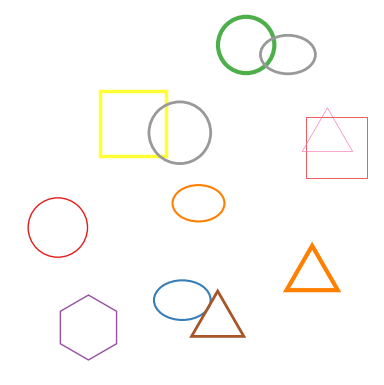[{"shape": "square", "thickness": 0.5, "radius": 0.4, "center": [0.875, 0.616]}, {"shape": "circle", "thickness": 1, "radius": 0.39, "center": [0.15, 0.409]}, {"shape": "oval", "thickness": 1.5, "radius": 0.37, "center": [0.473, 0.22]}, {"shape": "circle", "thickness": 3, "radius": 0.37, "center": [0.639, 0.883]}, {"shape": "hexagon", "thickness": 1, "radius": 0.42, "center": [0.23, 0.149]}, {"shape": "triangle", "thickness": 3, "radius": 0.38, "center": [0.811, 0.285]}, {"shape": "oval", "thickness": 1.5, "radius": 0.34, "center": [0.516, 0.472]}, {"shape": "square", "thickness": 2.5, "radius": 0.43, "center": [0.346, 0.679]}, {"shape": "triangle", "thickness": 2, "radius": 0.39, "center": [0.565, 0.165]}, {"shape": "triangle", "thickness": 0.5, "radius": 0.38, "center": [0.85, 0.644]}, {"shape": "oval", "thickness": 2, "radius": 0.36, "center": [0.748, 0.858]}, {"shape": "circle", "thickness": 2, "radius": 0.4, "center": [0.467, 0.655]}]